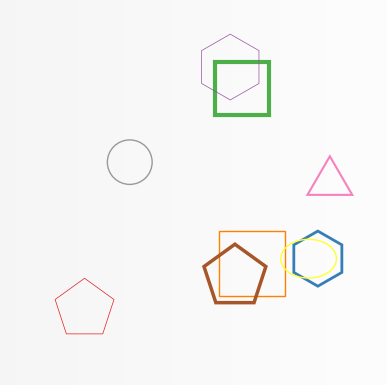[{"shape": "pentagon", "thickness": 0.5, "radius": 0.4, "center": [0.218, 0.197]}, {"shape": "hexagon", "thickness": 2, "radius": 0.36, "center": [0.82, 0.328]}, {"shape": "square", "thickness": 3, "radius": 0.35, "center": [0.625, 0.769]}, {"shape": "hexagon", "thickness": 0.5, "radius": 0.43, "center": [0.594, 0.826]}, {"shape": "square", "thickness": 1, "radius": 0.43, "center": [0.651, 0.316]}, {"shape": "oval", "thickness": 1, "radius": 0.36, "center": [0.796, 0.328]}, {"shape": "pentagon", "thickness": 2.5, "radius": 0.42, "center": [0.606, 0.282]}, {"shape": "triangle", "thickness": 1.5, "radius": 0.33, "center": [0.851, 0.527]}, {"shape": "circle", "thickness": 1, "radius": 0.29, "center": [0.335, 0.579]}]